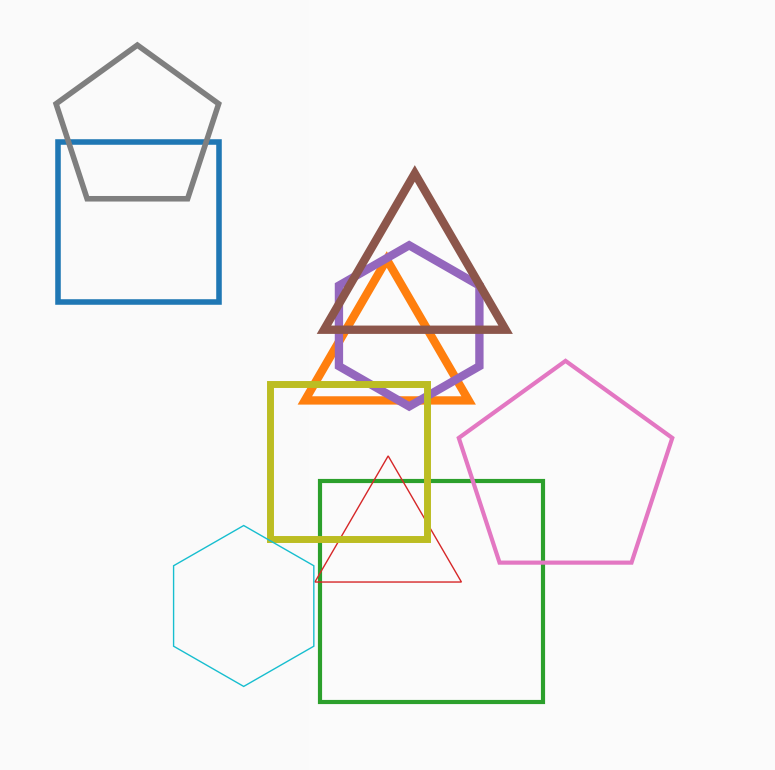[{"shape": "square", "thickness": 2, "radius": 0.52, "center": [0.179, 0.712]}, {"shape": "triangle", "thickness": 3, "radius": 0.61, "center": [0.499, 0.541]}, {"shape": "square", "thickness": 1.5, "radius": 0.72, "center": [0.557, 0.232]}, {"shape": "triangle", "thickness": 0.5, "radius": 0.55, "center": [0.501, 0.299]}, {"shape": "hexagon", "thickness": 3, "radius": 0.52, "center": [0.528, 0.577]}, {"shape": "triangle", "thickness": 3, "radius": 0.68, "center": [0.535, 0.639]}, {"shape": "pentagon", "thickness": 1.5, "radius": 0.72, "center": [0.73, 0.386]}, {"shape": "pentagon", "thickness": 2, "radius": 0.55, "center": [0.177, 0.831]}, {"shape": "square", "thickness": 2.5, "radius": 0.51, "center": [0.449, 0.401]}, {"shape": "hexagon", "thickness": 0.5, "radius": 0.52, "center": [0.314, 0.213]}]